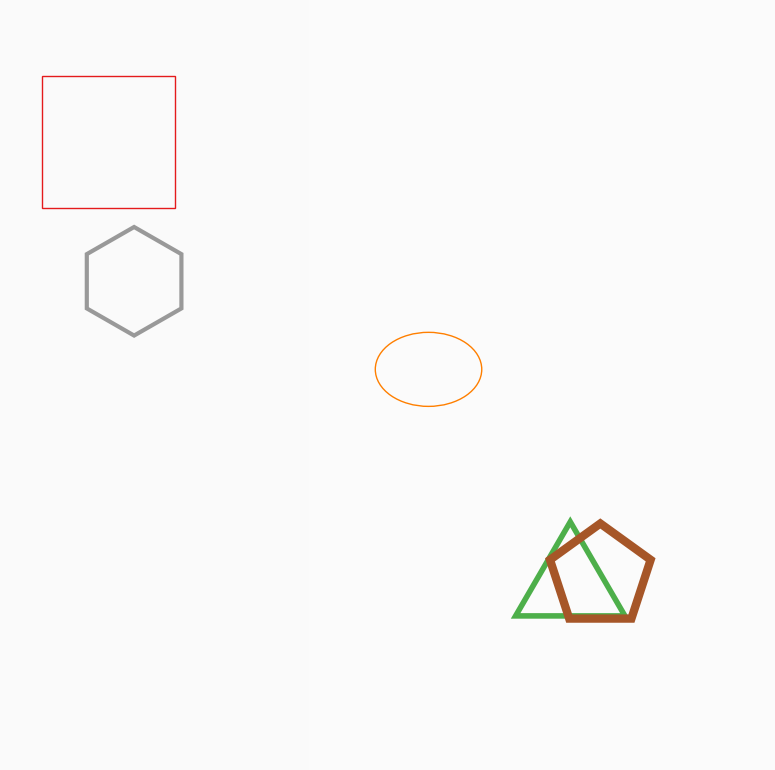[{"shape": "square", "thickness": 0.5, "radius": 0.43, "center": [0.14, 0.815]}, {"shape": "triangle", "thickness": 2, "radius": 0.41, "center": [0.736, 0.241]}, {"shape": "oval", "thickness": 0.5, "radius": 0.34, "center": [0.553, 0.52]}, {"shape": "pentagon", "thickness": 3, "radius": 0.34, "center": [0.775, 0.252]}, {"shape": "hexagon", "thickness": 1.5, "radius": 0.35, "center": [0.173, 0.635]}]